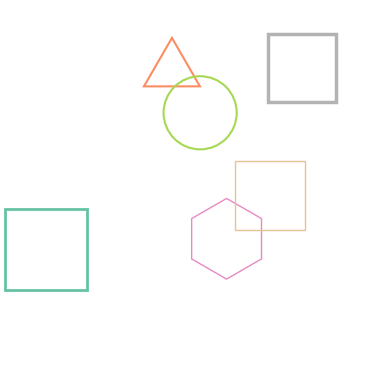[{"shape": "square", "thickness": 2, "radius": 0.53, "center": [0.12, 0.351]}, {"shape": "triangle", "thickness": 1.5, "radius": 0.42, "center": [0.447, 0.818]}, {"shape": "hexagon", "thickness": 1, "radius": 0.52, "center": [0.589, 0.38]}, {"shape": "circle", "thickness": 1.5, "radius": 0.47, "center": [0.52, 0.707]}, {"shape": "square", "thickness": 1, "radius": 0.45, "center": [0.701, 0.492]}, {"shape": "square", "thickness": 2.5, "radius": 0.45, "center": [0.784, 0.824]}]